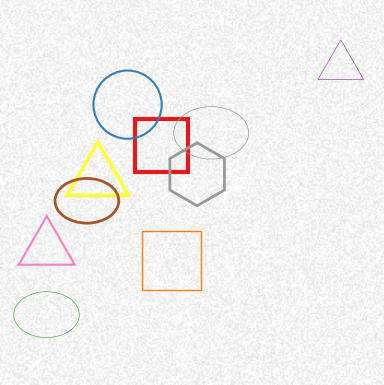[{"shape": "square", "thickness": 3, "radius": 0.34, "center": [0.42, 0.622]}, {"shape": "circle", "thickness": 1.5, "radius": 0.44, "center": [0.331, 0.728]}, {"shape": "oval", "thickness": 0.5, "radius": 0.43, "center": [0.121, 0.183]}, {"shape": "triangle", "thickness": 0.5, "radius": 0.34, "center": [0.885, 0.828]}, {"shape": "square", "thickness": 1, "radius": 0.38, "center": [0.446, 0.323]}, {"shape": "triangle", "thickness": 2.5, "radius": 0.46, "center": [0.254, 0.539]}, {"shape": "oval", "thickness": 2, "radius": 0.41, "center": [0.226, 0.478]}, {"shape": "triangle", "thickness": 1.5, "radius": 0.42, "center": [0.121, 0.355]}, {"shape": "hexagon", "thickness": 2, "radius": 0.41, "center": [0.512, 0.547]}, {"shape": "oval", "thickness": 0.5, "radius": 0.49, "center": [0.549, 0.655]}]